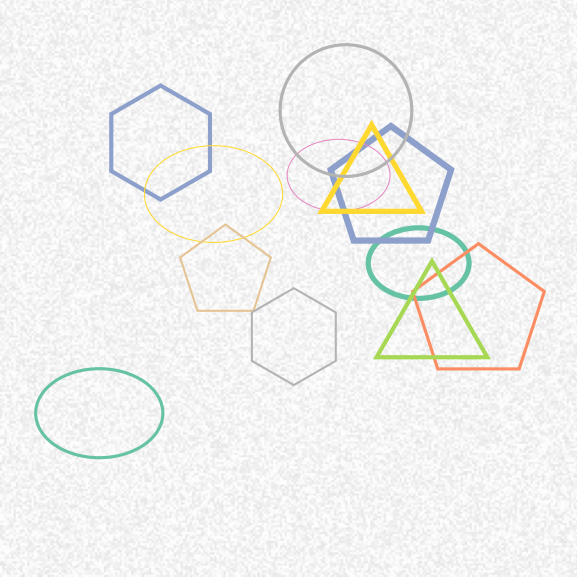[{"shape": "oval", "thickness": 2.5, "radius": 0.44, "center": [0.725, 0.544]}, {"shape": "oval", "thickness": 1.5, "radius": 0.55, "center": [0.172, 0.284]}, {"shape": "pentagon", "thickness": 1.5, "radius": 0.6, "center": [0.829, 0.457]}, {"shape": "hexagon", "thickness": 2, "radius": 0.49, "center": [0.278, 0.752]}, {"shape": "pentagon", "thickness": 3, "radius": 0.55, "center": [0.677, 0.671]}, {"shape": "oval", "thickness": 0.5, "radius": 0.45, "center": [0.586, 0.696]}, {"shape": "triangle", "thickness": 2, "radius": 0.55, "center": [0.748, 0.436]}, {"shape": "triangle", "thickness": 2.5, "radius": 0.5, "center": [0.644, 0.683]}, {"shape": "oval", "thickness": 0.5, "radius": 0.6, "center": [0.37, 0.663]}, {"shape": "pentagon", "thickness": 1, "radius": 0.41, "center": [0.39, 0.528]}, {"shape": "hexagon", "thickness": 1, "radius": 0.42, "center": [0.509, 0.416]}, {"shape": "circle", "thickness": 1.5, "radius": 0.57, "center": [0.599, 0.808]}]